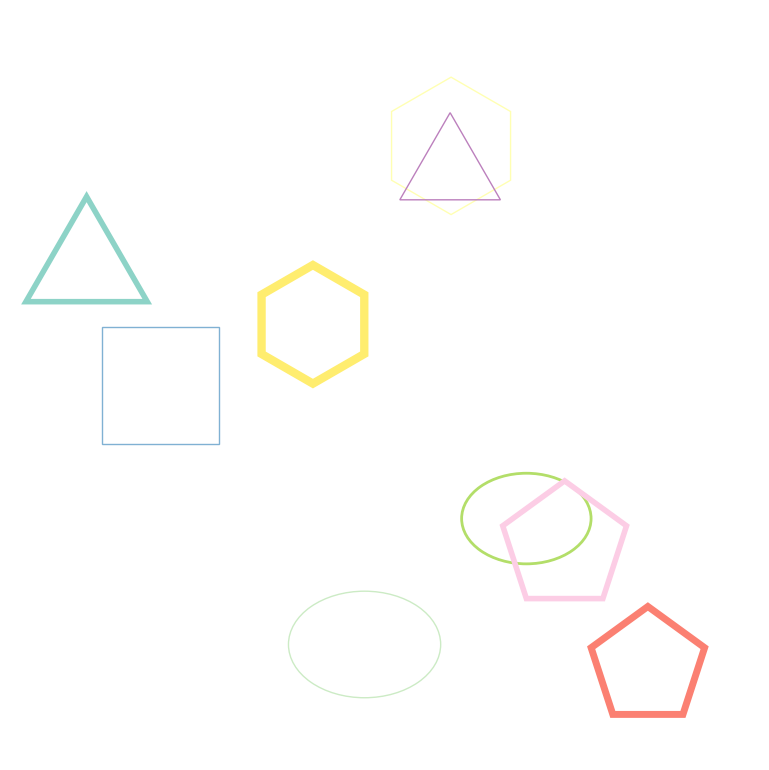[{"shape": "triangle", "thickness": 2, "radius": 0.45, "center": [0.112, 0.654]}, {"shape": "hexagon", "thickness": 0.5, "radius": 0.45, "center": [0.586, 0.811]}, {"shape": "pentagon", "thickness": 2.5, "radius": 0.39, "center": [0.841, 0.135]}, {"shape": "square", "thickness": 0.5, "radius": 0.38, "center": [0.208, 0.499]}, {"shape": "oval", "thickness": 1, "radius": 0.42, "center": [0.684, 0.327]}, {"shape": "pentagon", "thickness": 2, "radius": 0.42, "center": [0.733, 0.291]}, {"shape": "triangle", "thickness": 0.5, "radius": 0.38, "center": [0.585, 0.778]}, {"shape": "oval", "thickness": 0.5, "radius": 0.49, "center": [0.473, 0.163]}, {"shape": "hexagon", "thickness": 3, "radius": 0.39, "center": [0.406, 0.579]}]